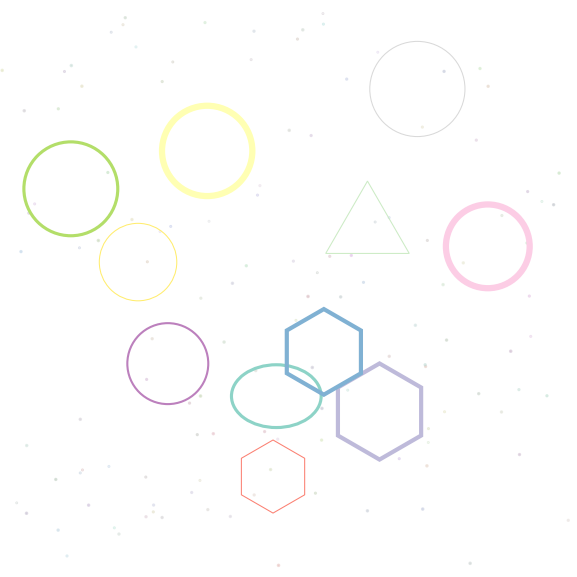[{"shape": "oval", "thickness": 1.5, "radius": 0.39, "center": [0.478, 0.313]}, {"shape": "circle", "thickness": 3, "radius": 0.39, "center": [0.359, 0.738]}, {"shape": "hexagon", "thickness": 2, "radius": 0.42, "center": [0.657, 0.287]}, {"shape": "hexagon", "thickness": 0.5, "radius": 0.32, "center": [0.473, 0.174]}, {"shape": "hexagon", "thickness": 2, "radius": 0.37, "center": [0.561, 0.39]}, {"shape": "circle", "thickness": 1.5, "radius": 0.41, "center": [0.123, 0.672]}, {"shape": "circle", "thickness": 3, "radius": 0.36, "center": [0.845, 0.573]}, {"shape": "circle", "thickness": 0.5, "radius": 0.41, "center": [0.723, 0.845]}, {"shape": "circle", "thickness": 1, "radius": 0.35, "center": [0.291, 0.369]}, {"shape": "triangle", "thickness": 0.5, "radius": 0.42, "center": [0.636, 0.602]}, {"shape": "circle", "thickness": 0.5, "radius": 0.34, "center": [0.239, 0.545]}]